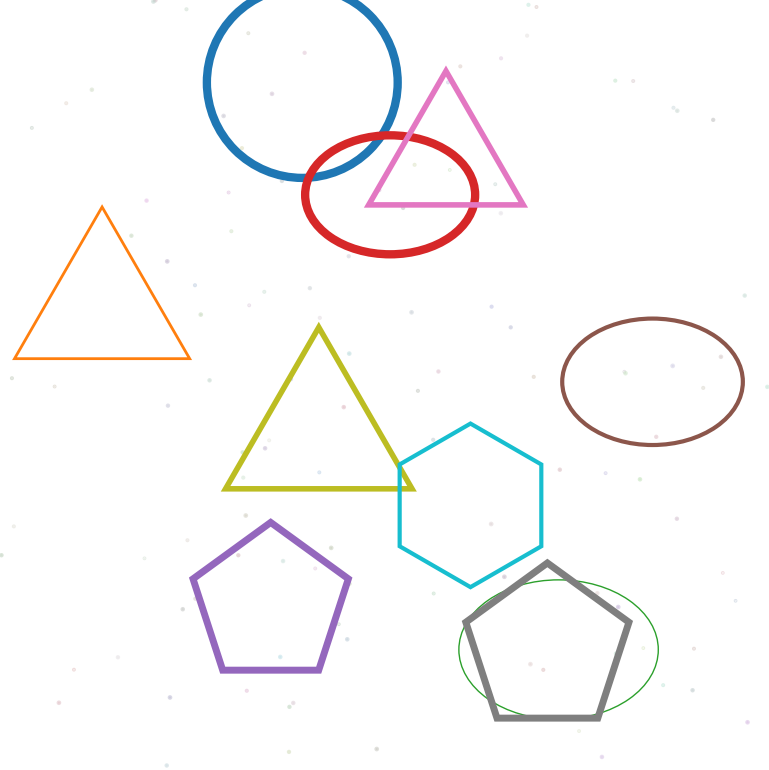[{"shape": "circle", "thickness": 3, "radius": 0.62, "center": [0.393, 0.893]}, {"shape": "triangle", "thickness": 1, "radius": 0.66, "center": [0.133, 0.6]}, {"shape": "oval", "thickness": 0.5, "radius": 0.65, "center": [0.725, 0.156]}, {"shape": "oval", "thickness": 3, "radius": 0.55, "center": [0.507, 0.747]}, {"shape": "pentagon", "thickness": 2.5, "radius": 0.53, "center": [0.352, 0.215]}, {"shape": "oval", "thickness": 1.5, "radius": 0.59, "center": [0.847, 0.504]}, {"shape": "triangle", "thickness": 2, "radius": 0.58, "center": [0.579, 0.792]}, {"shape": "pentagon", "thickness": 2.5, "radius": 0.56, "center": [0.711, 0.157]}, {"shape": "triangle", "thickness": 2, "radius": 0.7, "center": [0.414, 0.435]}, {"shape": "hexagon", "thickness": 1.5, "radius": 0.53, "center": [0.611, 0.344]}]